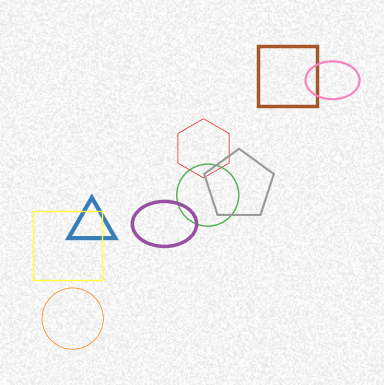[{"shape": "hexagon", "thickness": 0.5, "radius": 0.38, "center": [0.529, 0.615]}, {"shape": "triangle", "thickness": 3, "radius": 0.35, "center": [0.239, 0.417]}, {"shape": "circle", "thickness": 1, "radius": 0.4, "center": [0.54, 0.493]}, {"shape": "oval", "thickness": 2.5, "radius": 0.42, "center": [0.427, 0.418]}, {"shape": "circle", "thickness": 0.5, "radius": 0.4, "center": [0.189, 0.173]}, {"shape": "square", "thickness": 1, "radius": 0.45, "center": [0.176, 0.363]}, {"shape": "square", "thickness": 2.5, "radius": 0.39, "center": [0.747, 0.803]}, {"shape": "oval", "thickness": 1.5, "radius": 0.35, "center": [0.864, 0.791]}, {"shape": "pentagon", "thickness": 1.5, "radius": 0.48, "center": [0.621, 0.519]}]